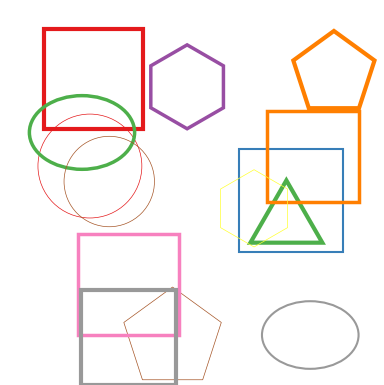[{"shape": "square", "thickness": 3, "radius": 0.65, "center": [0.243, 0.795]}, {"shape": "circle", "thickness": 0.5, "radius": 0.67, "center": [0.233, 0.569]}, {"shape": "square", "thickness": 1.5, "radius": 0.67, "center": [0.756, 0.479]}, {"shape": "oval", "thickness": 2.5, "radius": 0.68, "center": [0.213, 0.656]}, {"shape": "triangle", "thickness": 3, "radius": 0.54, "center": [0.744, 0.424]}, {"shape": "hexagon", "thickness": 2.5, "radius": 0.54, "center": [0.486, 0.775]}, {"shape": "pentagon", "thickness": 3, "radius": 0.55, "center": [0.867, 0.809]}, {"shape": "square", "thickness": 2.5, "radius": 0.59, "center": [0.812, 0.593]}, {"shape": "hexagon", "thickness": 0.5, "radius": 0.5, "center": [0.66, 0.459]}, {"shape": "circle", "thickness": 0.5, "radius": 0.59, "center": [0.284, 0.529]}, {"shape": "pentagon", "thickness": 0.5, "radius": 0.67, "center": [0.448, 0.121]}, {"shape": "square", "thickness": 2.5, "radius": 0.66, "center": [0.334, 0.261]}, {"shape": "square", "thickness": 3, "radius": 0.62, "center": [0.333, 0.122]}, {"shape": "oval", "thickness": 1.5, "radius": 0.63, "center": [0.806, 0.13]}]